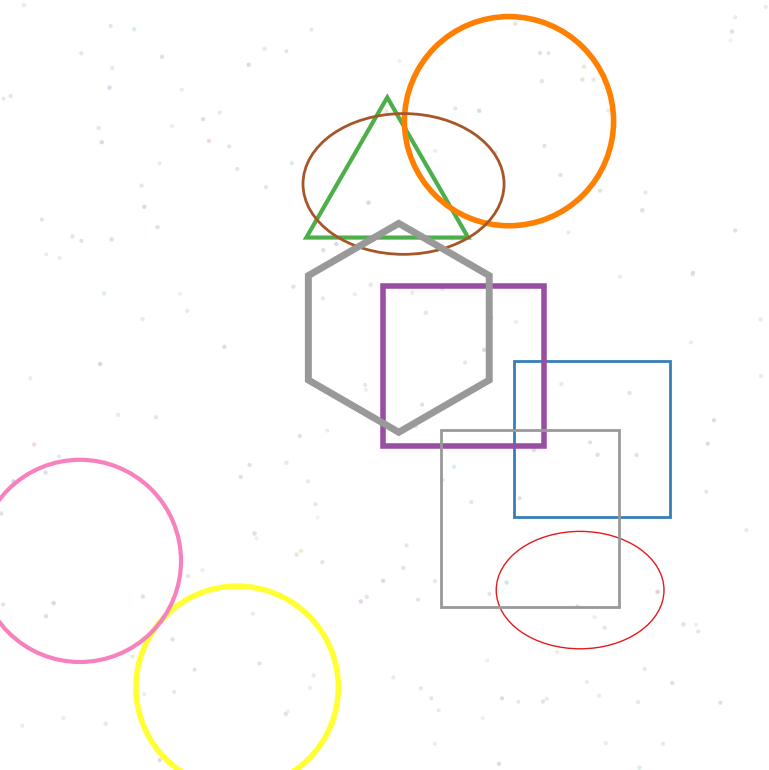[{"shape": "oval", "thickness": 0.5, "radius": 0.54, "center": [0.753, 0.234]}, {"shape": "square", "thickness": 1, "radius": 0.51, "center": [0.769, 0.429]}, {"shape": "triangle", "thickness": 1.5, "radius": 0.61, "center": [0.503, 0.752]}, {"shape": "square", "thickness": 2, "radius": 0.52, "center": [0.602, 0.525]}, {"shape": "circle", "thickness": 2, "radius": 0.68, "center": [0.661, 0.843]}, {"shape": "circle", "thickness": 2, "radius": 0.66, "center": [0.308, 0.107]}, {"shape": "oval", "thickness": 1, "radius": 0.65, "center": [0.524, 0.761]}, {"shape": "circle", "thickness": 1.5, "radius": 0.66, "center": [0.104, 0.272]}, {"shape": "hexagon", "thickness": 2.5, "radius": 0.68, "center": [0.518, 0.574]}, {"shape": "square", "thickness": 1, "radius": 0.58, "center": [0.688, 0.326]}]